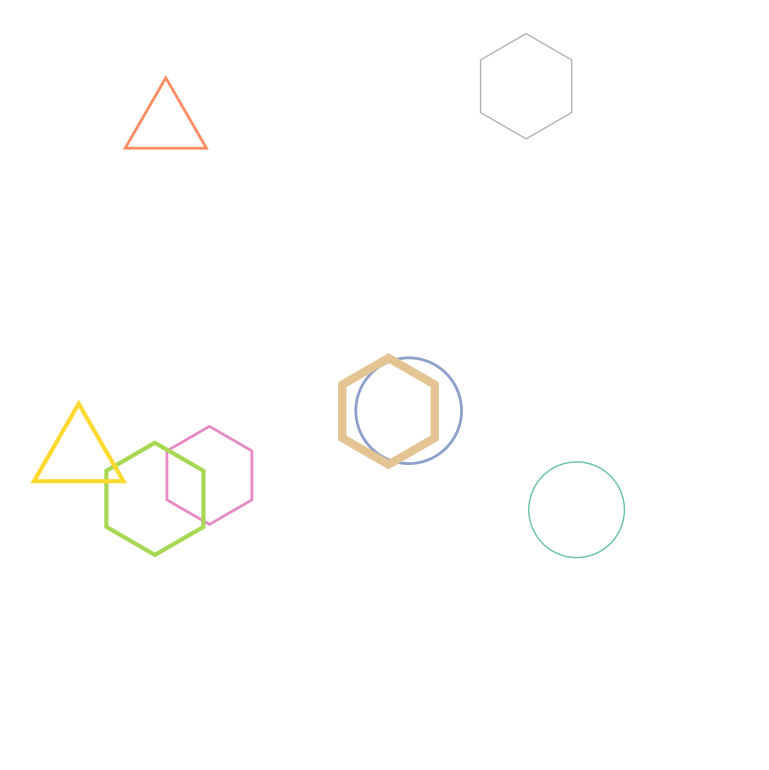[{"shape": "circle", "thickness": 0.5, "radius": 0.31, "center": [0.749, 0.338]}, {"shape": "triangle", "thickness": 1, "radius": 0.3, "center": [0.215, 0.838]}, {"shape": "circle", "thickness": 1, "radius": 0.34, "center": [0.531, 0.467]}, {"shape": "hexagon", "thickness": 1, "radius": 0.32, "center": [0.272, 0.383]}, {"shape": "hexagon", "thickness": 1.5, "radius": 0.36, "center": [0.201, 0.352]}, {"shape": "triangle", "thickness": 1.5, "radius": 0.34, "center": [0.102, 0.409]}, {"shape": "hexagon", "thickness": 3, "radius": 0.35, "center": [0.505, 0.466]}, {"shape": "hexagon", "thickness": 0.5, "radius": 0.34, "center": [0.683, 0.888]}]